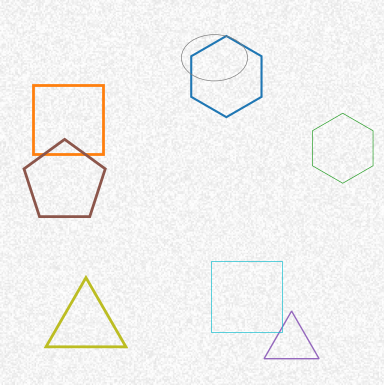[{"shape": "hexagon", "thickness": 1.5, "radius": 0.53, "center": [0.588, 0.801]}, {"shape": "square", "thickness": 2, "radius": 0.45, "center": [0.177, 0.689]}, {"shape": "hexagon", "thickness": 0.5, "radius": 0.45, "center": [0.89, 0.615]}, {"shape": "triangle", "thickness": 1, "radius": 0.41, "center": [0.757, 0.11]}, {"shape": "pentagon", "thickness": 2, "radius": 0.55, "center": [0.168, 0.527]}, {"shape": "oval", "thickness": 0.5, "radius": 0.43, "center": [0.557, 0.85]}, {"shape": "triangle", "thickness": 2, "radius": 0.6, "center": [0.223, 0.159]}, {"shape": "square", "thickness": 0.5, "radius": 0.46, "center": [0.641, 0.229]}]